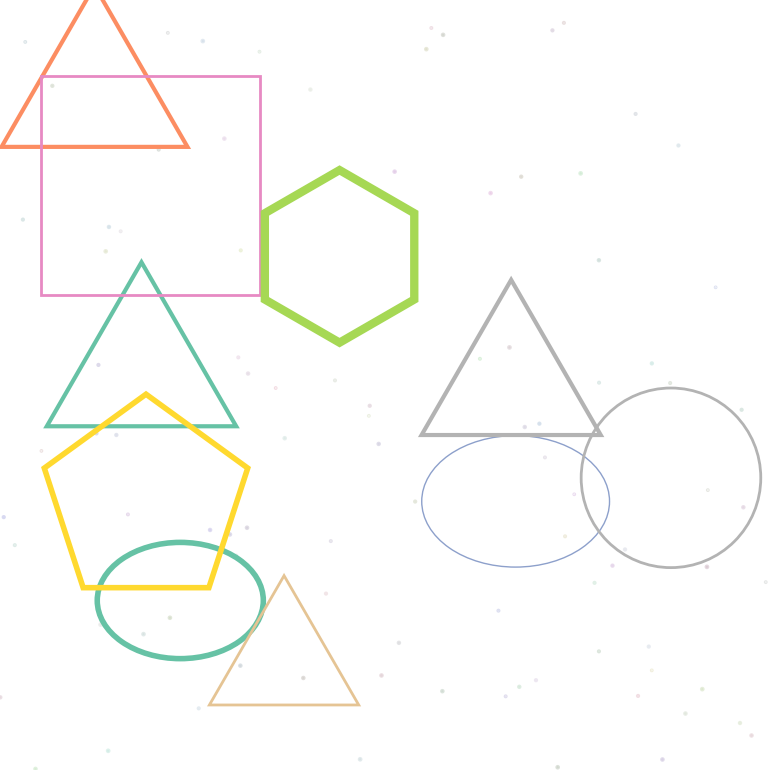[{"shape": "triangle", "thickness": 1.5, "radius": 0.71, "center": [0.184, 0.517]}, {"shape": "oval", "thickness": 2, "radius": 0.54, "center": [0.234, 0.22]}, {"shape": "triangle", "thickness": 1.5, "radius": 0.7, "center": [0.123, 0.879]}, {"shape": "oval", "thickness": 0.5, "radius": 0.61, "center": [0.67, 0.349]}, {"shape": "square", "thickness": 1, "radius": 0.71, "center": [0.196, 0.759]}, {"shape": "hexagon", "thickness": 3, "radius": 0.56, "center": [0.441, 0.667]}, {"shape": "pentagon", "thickness": 2, "radius": 0.69, "center": [0.19, 0.349]}, {"shape": "triangle", "thickness": 1, "radius": 0.56, "center": [0.369, 0.14]}, {"shape": "triangle", "thickness": 1.5, "radius": 0.67, "center": [0.664, 0.502]}, {"shape": "circle", "thickness": 1, "radius": 0.58, "center": [0.871, 0.379]}]